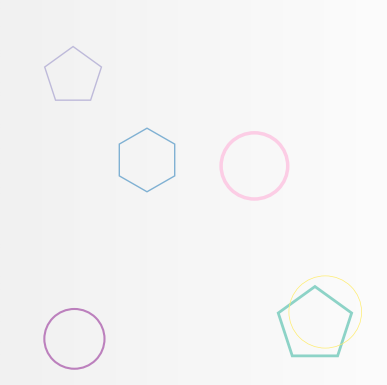[{"shape": "pentagon", "thickness": 2, "radius": 0.5, "center": [0.813, 0.156]}, {"shape": "pentagon", "thickness": 1, "radius": 0.38, "center": [0.189, 0.802]}, {"shape": "hexagon", "thickness": 1, "radius": 0.41, "center": [0.379, 0.584]}, {"shape": "circle", "thickness": 2.5, "radius": 0.43, "center": [0.657, 0.569]}, {"shape": "circle", "thickness": 1.5, "radius": 0.39, "center": [0.192, 0.12]}, {"shape": "circle", "thickness": 0.5, "radius": 0.47, "center": [0.839, 0.19]}]